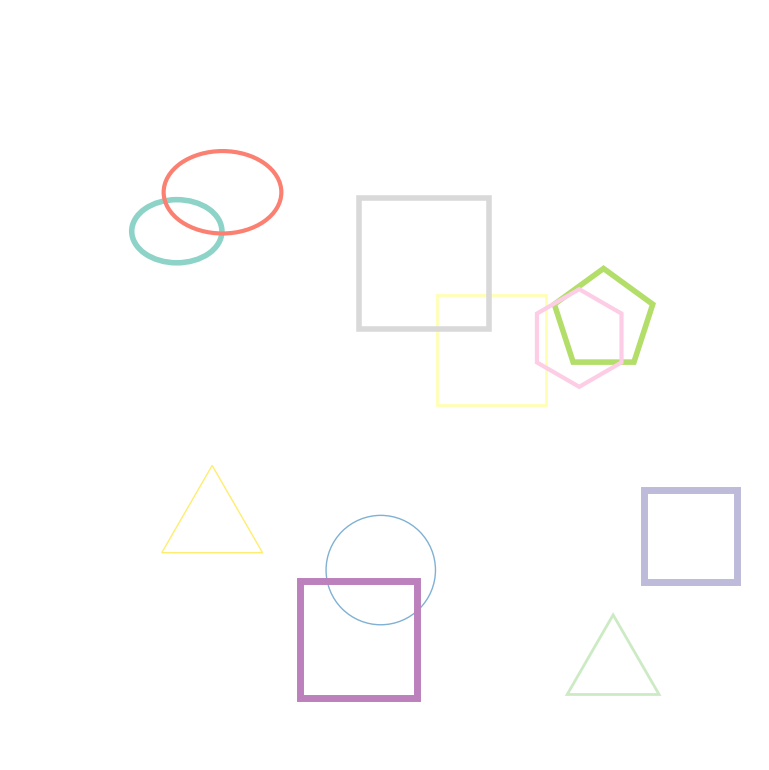[{"shape": "oval", "thickness": 2, "radius": 0.29, "center": [0.23, 0.7]}, {"shape": "square", "thickness": 1, "radius": 0.36, "center": [0.638, 0.546]}, {"shape": "square", "thickness": 2.5, "radius": 0.3, "center": [0.896, 0.304]}, {"shape": "oval", "thickness": 1.5, "radius": 0.38, "center": [0.289, 0.75]}, {"shape": "circle", "thickness": 0.5, "radius": 0.36, "center": [0.494, 0.26]}, {"shape": "pentagon", "thickness": 2, "radius": 0.34, "center": [0.784, 0.584]}, {"shape": "hexagon", "thickness": 1.5, "radius": 0.32, "center": [0.752, 0.561]}, {"shape": "square", "thickness": 2, "radius": 0.43, "center": [0.551, 0.658]}, {"shape": "square", "thickness": 2.5, "radius": 0.38, "center": [0.465, 0.17]}, {"shape": "triangle", "thickness": 1, "radius": 0.34, "center": [0.796, 0.133]}, {"shape": "triangle", "thickness": 0.5, "radius": 0.38, "center": [0.276, 0.32]}]